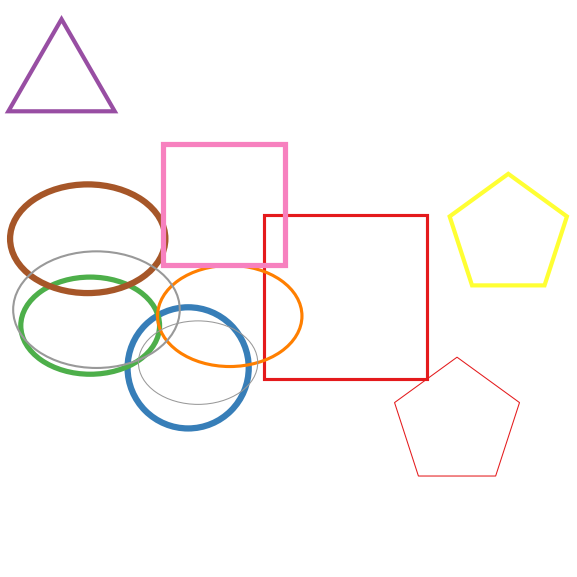[{"shape": "square", "thickness": 1.5, "radius": 0.71, "center": [0.598, 0.484]}, {"shape": "pentagon", "thickness": 0.5, "radius": 0.57, "center": [0.791, 0.267]}, {"shape": "circle", "thickness": 3, "radius": 0.52, "center": [0.326, 0.362]}, {"shape": "oval", "thickness": 2.5, "radius": 0.6, "center": [0.156, 0.435]}, {"shape": "triangle", "thickness": 2, "radius": 0.53, "center": [0.107, 0.86]}, {"shape": "oval", "thickness": 1.5, "radius": 0.63, "center": [0.398, 0.452]}, {"shape": "pentagon", "thickness": 2, "radius": 0.53, "center": [0.88, 0.591]}, {"shape": "oval", "thickness": 3, "radius": 0.67, "center": [0.152, 0.586]}, {"shape": "square", "thickness": 2.5, "radius": 0.53, "center": [0.388, 0.645]}, {"shape": "oval", "thickness": 1, "radius": 0.72, "center": [0.167, 0.463]}, {"shape": "oval", "thickness": 0.5, "radius": 0.52, "center": [0.343, 0.371]}]